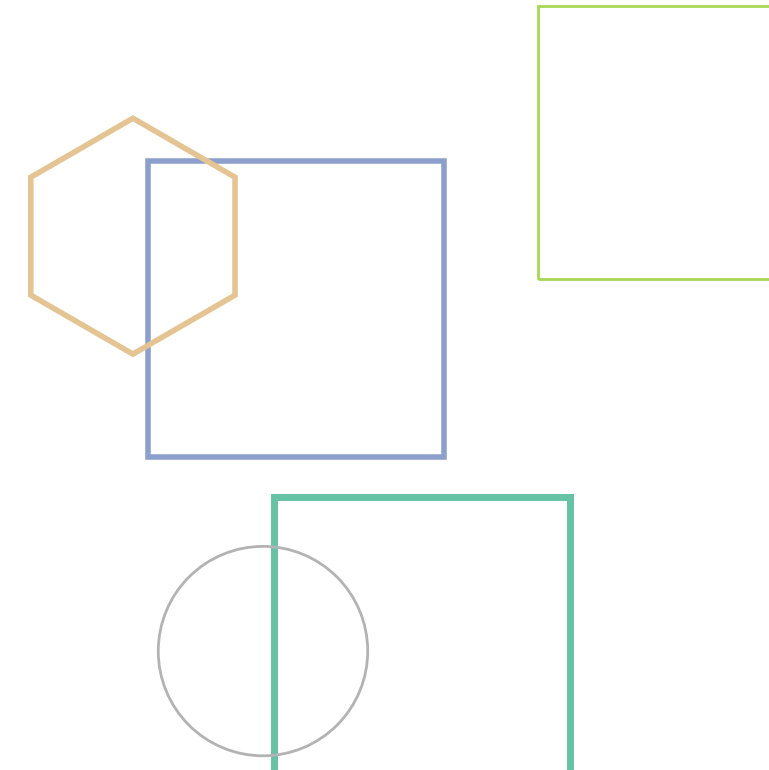[{"shape": "square", "thickness": 2.5, "radius": 0.96, "center": [0.548, 0.162]}, {"shape": "square", "thickness": 2, "radius": 0.96, "center": [0.384, 0.599]}, {"shape": "square", "thickness": 1, "radius": 0.89, "center": [0.876, 0.815]}, {"shape": "hexagon", "thickness": 2, "radius": 0.77, "center": [0.173, 0.693]}, {"shape": "circle", "thickness": 1, "radius": 0.68, "center": [0.342, 0.154]}]